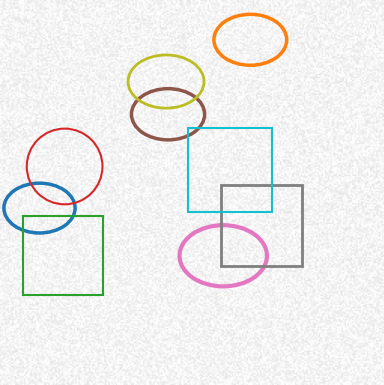[{"shape": "oval", "thickness": 2.5, "radius": 0.46, "center": [0.103, 0.46]}, {"shape": "oval", "thickness": 2.5, "radius": 0.47, "center": [0.65, 0.897]}, {"shape": "square", "thickness": 1.5, "radius": 0.52, "center": [0.163, 0.336]}, {"shape": "circle", "thickness": 1.5, "radius": 0.49, "center": [0.168, 0.568]}, {"shape": "oval", "thickness": 2.5, "radius": 0.47, "center": [0.436, 0.703]}, {"shape": "oval", "thickness": 3, "radius": 0.57, "center": [0.58, 0.336]}, {"shape": "square", "thickness": 2, "radius": 0.52, "center": [0.679, 0.414]}, {"shape": "oval", "thickness": 2, "radius": 0.49, "center": [0.431, 0.788]}, {"shape": "square", "thickness": 1.5, "radius": 0.55, "center": [0.598, 0.559]}]